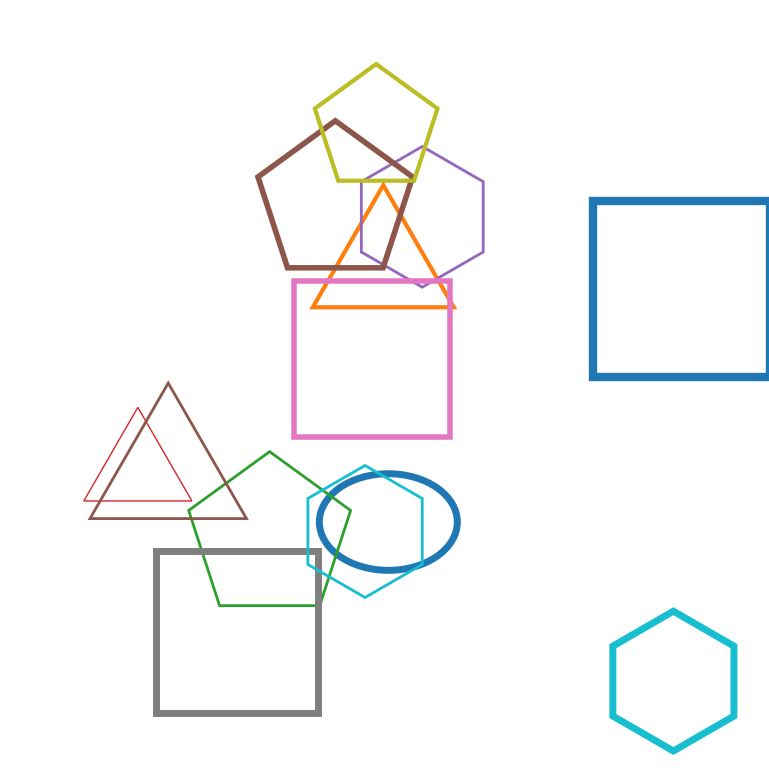[{"shape": "square", "thickness": 3, "radius": 0.57, "center": [0.885, 0.625]}, {"shape": "oval", "thickness": 2.5, "radius": 0.45, "center": [0.504, 0.322]}, {"shape": "triangle", "thickness": 1.5, "radius": 0.53, "center": [0.498, 0.654]}, {"shape": "pentagon", "thickness": 1, "radius": 0.55, "center": [0.35, 0.303]}, {"shape": "triangle", "thickness": 0.5, "radius": 0.41, "center": [0.179, 0.39]}, {"shape": "hexagon", "thickness": 1, "radius": 0.46, "center": [0.548, 0.718]}, {"shape": "triangle", "thickness": 1, "radius": 0.59, "center": [0.218, 0.385]}, {"shape": "pentagon", "thickness": 2, "radius": 0.53, "center": [0.435, 0.738]}, {"shape": "square", "thickness": 2, "radius": 0.51, "center": [0.483, 0.533]}, {"shape": "square", "thickness": 2.5, "radius": 0.53, "center": [0.308, 0.179]}, {"shape": "pentagon", "thickness": 1.5, "radius": 0.42, "center": [0.489, 0.833]}, {"shape": "hexagon", "thickness": 2.5, "radius": 0.45, "center": [0.875, 0.115]}, {"shape": "hexagon", "thickness": 1, "radius": 0.43, "center": [0.474, 0.31]}]